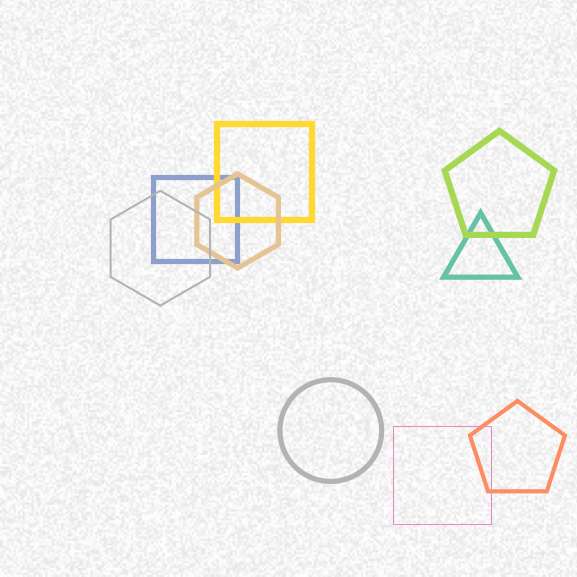[{"shape": "triangle", "thickness": 2.5, "radius": 0.37, "center": [0.832, 0.556]}, {"shape": "pentagon", "thickness": 2, "radius": 0.43, "center": [0.896, 0.218]}, {"shape": "square", "thickness": 2.5, "radius": 0.36, "center": [0.338, 0.619]}, {"shape": "square", "thickness": 0.5, "radius": 0.43, "center": [0.765, 0.176]}, {"shape": "pentagon", "thickness": 3, "radius": 0.5, "center": [0.865, 0.673]}, {"shape": "square", "thickness": 3, "radius": 0.41, "center": [0.458, 0.701]}, {"shape": "hexagon", "thickness": 2.5, "radius": 0.41, "center": [0.411, 0.617]}, {"shape": "circle", "thickness": 2.5, "radius": 0.44, "center": [0.573, 0.254]}, {"shape": "hexagon", "thickness": 1, "radius": 0.5, "center": [0.278, 0.569]}]